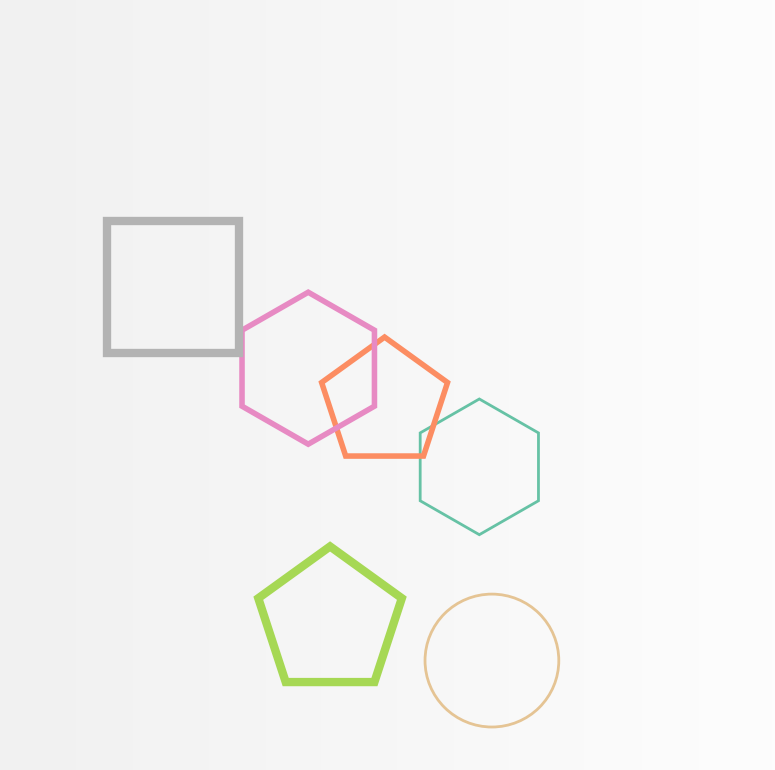[{"shape": "hexagon", "thickness": 1, "radius": 0.44, "center": [0.618, 0.394]}, {"shape": "pentagon", "thickness": 2, "radius": 0.43, "center": [0.496, 0.477]}, {"shape": "hexagon", "thickness": 2, "radius": 0.49, "center": [0.398, 0.522]}, {"shape": "pentagon", "thickness": 3, "radius": 0.49, "center": [0.426, 0.193]}, {"shape": "circle", "thickness": 1, "radius": 0.43, "center": [0.635, 0.142]}, {"shape": "square", "thickness": 3, "radius": 0.43, "center": [0.223, 0.628]}]